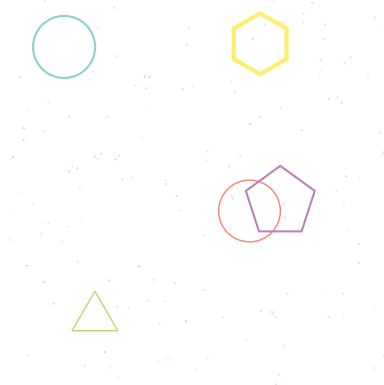[{"shape": "circle", "thickness": 1.5, "radius": 0.4, "center": [0.166, 0.878]}, {"shape": "circle", "thickness": 1, "radius": 0.4, "center": [0.648, 0.452]}, {"shape": "triangle", "thickness": 1, "radius": 0.34, "center": [0.246, 0.175]}, {"shape": "pentagon", "thickness": 1.5, "radius": 0.47, "center": [0.728, 0.475]}, {"shape": "hexagon", "thickness": 3, "radius": 0.4, "center": [0.676, 0.886]}]